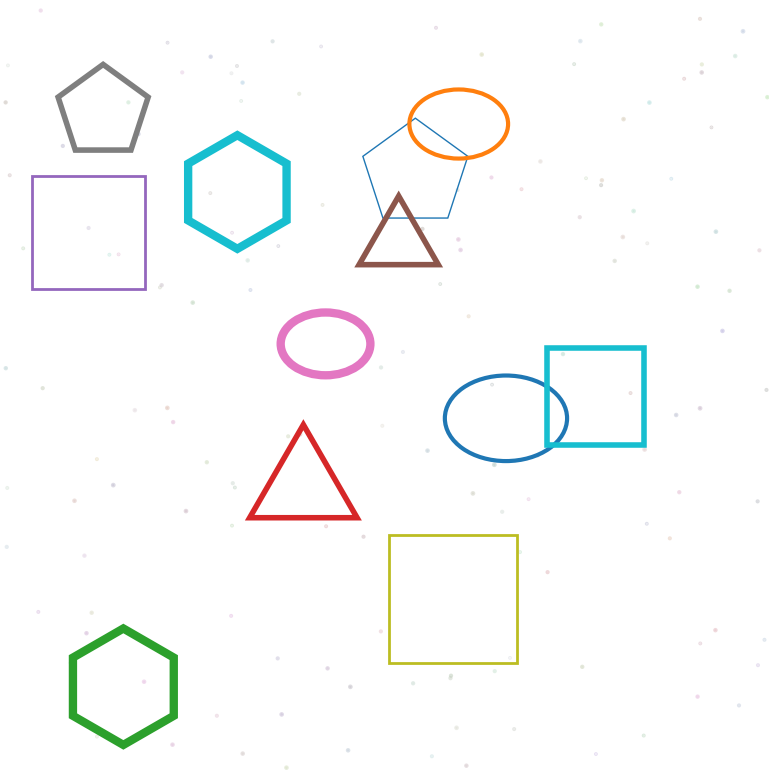[{"shape": "oval", "thickness": 1.5, "radius": 0.4, "center": [0.657, 0.457]}, {"shape": "pentagon", "thickness": 0.5, "radius": 0.36, "center": [0.539, 0.775]}, {"shape": "oval", "thickness": 1.5, "radius": 0.32, "center": [0.596, 0.839]}, {"shape": "hexagon", "thickness": 3, "radius": 0.38, "center": [0.16, 0.108]}, {"shape": "triangle", "thickness": 2, "radius": 0.4, "center": [0.394, 0.368]}, {"shape": "square", "thickness": 1, "radius": 0.37, "center": [0.115, 0.698]}, {"shape": "triangle", "thickness": 2, "radius": 0.3, "center": [0.518, 0.686]}, {"shape": "oval", "thickness": 3, "radius": 0.29, "center": [0.423, 0.553]}, {"shape": "pentagon", "thickness": 2, "radius": 0.31, "center": [0.134, 0.855]}, {"shape": "square", "thickness": 1, "radius": 0.42, "center": [0.589, 0.222]}, {"shape": "square", "thickness": 2, "radius": 0.32, "center": [0.773, 0.485]}, {"shape": "hexagon", "thickness": 3, "radius": 0.37, "center": [0.308, 0.751]}]